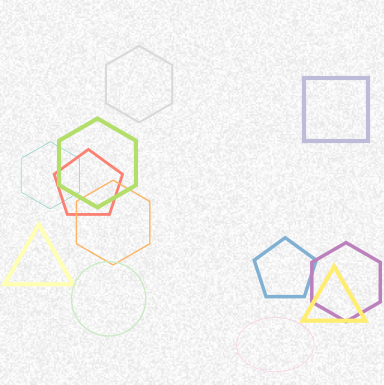[{"shape": "hexagon", "thickness": 0.5, "radius": 0.44, "center": [0.131, 0.545]}, {"shape": "triangle", "thickness": 3, "radius": 0.52, "center": [0.101, 0.313]}, {"shape": "square", "thickness": 3, "radius": 0.41, "center": [0.873, 0.715]}, {"shape": "pentagon", "thickness": 2, "radius": 0.47, "center": [0.23, 0.519]}, {"shape": "pentagon", "thickness": 2.5, "radius": 0.42, "center": [0.741, 0.298]}, {"shape": "hexagon", "thickness": 1, "radius": 0.55, "center": [0.294, 0.422]}, {"shape": "hexagon", "thickness": 3, "radius": 0.58, "center": [0.253, 0.577]}, {"shape": "oval", "thickness": 0.5, "radius": 0.5, "center": [0.715, 0.105]}, {"shape": "hexagon", "thickness": 1.5, "radius": 0.5, "center": [0.361, 0.782]}, {"shape": "hexagon", "thickness": 2.5, "radius": 0.51, "center": [0.899, 0.267]}, {"shape": "circle", "thickness": 1, "radius": 0.48, "center": [0.282, 0.224]}, {"shape": "triangle", "thickness": 3, "radius": 0.47, "center": [0.868, 0.214]}]